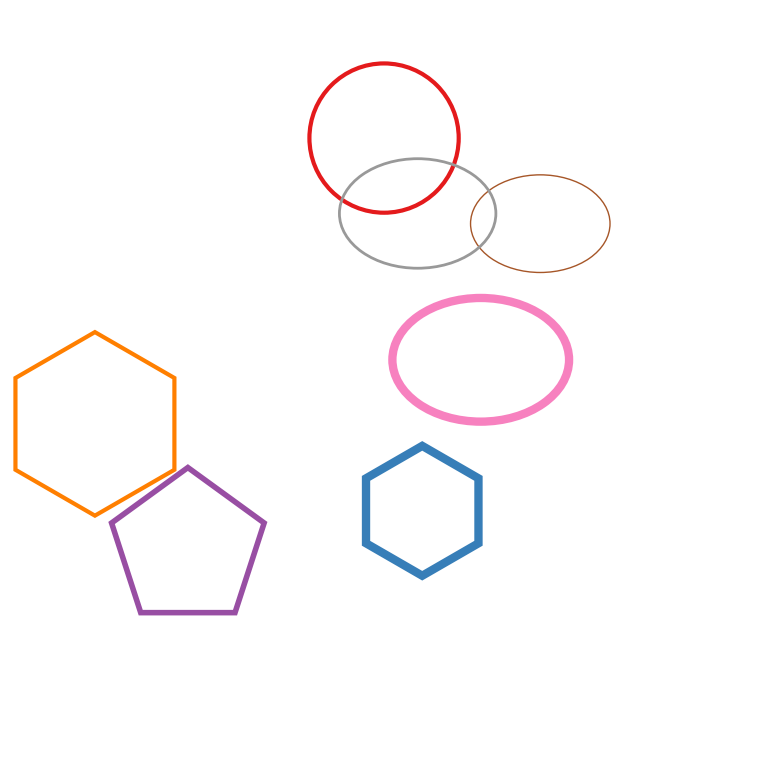[{"shape": "circle", "thickness": 1.5, "radius": 0.48, "center": [0.499, 0.821]}, {"shape": "hexagon", "thickness": 3, "radius": 0.42, "center": [0.548, 0.337]}, {"shape": "pentagon", "thickness": 2, "radius": 0.52, "center": [0.244, 0.289]}, {"shape": "hexagon", "thickness": 1.5, "radius": 0.6, "center": [0.123, 0.45]}, {"shape": "oval", "thickness": 0.5, "radius": 0.45, "center": [0.702, 0.71]}, {"shape": "oval", "thickness": 3, "radius": 0.57, "center": [0.624, 0.533]}, {"shape": "oval", "thickness": 1, "radius": 0.51, "center": [0.542, 0.723]}]